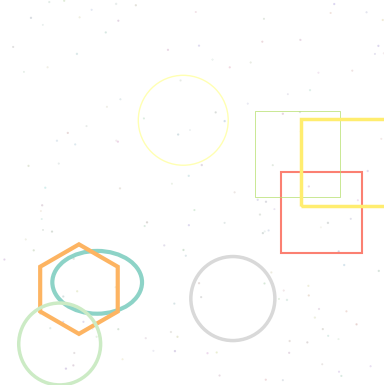[{"shape": "oval", "thickness": 3, "radius": 0.58, "center": [0.252, 0.267]}, {"shape": "circle", "thickness": 1, "radius": 0.58, "center": [0.476, 0.688]}, {"shape": "square", "thickness": 1.5, "radius": 0.53, "center": [0.836, 0.448]}, {"shape": "hexagon", "thickness": 3, "radius": 0.58, "center": [0.205, 0.249]}, {"shape": "square", "thickness": 0.5, "radius": 0.55, "center": [0.772, 0.6]}, {"shape": "circle", "thickness": 2.5, "radius": 0.55, "center": [0.605, 0.225]}, {"shape": "circle", "thickness": 2.5, "radius": 0.53, "center": [0.155, 0.107]}, {"shape": "square", "thickness": 2.5, "radius": 0.56, "center": [0.895, 0.577]}]